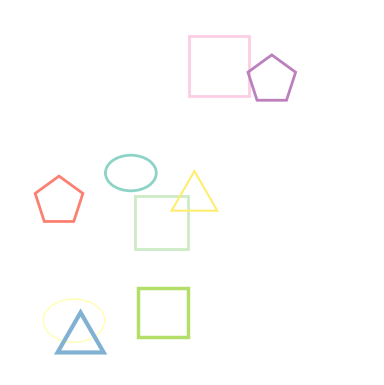[{"shape": "oval", "thickness": 2, "radius": 0.33, "center": [0.34, 0.551]}, {"shape": "oval", "thickness": 1, "radius": 0.4, "center": [0.192, 0.167]}, {"shape": "pentagon", "thickness": 2, "radius": 0.33, "center": [0.153, 0.477]}, {"shape": "triangle", "thickness": 3, "radius": 0.35, "center": [0.209, 0.119]}, {"shape": "square", "thickness": 2.5, "radius": 0.32, "center": [0.424, 0.187]}, {"shape": "square", "thickness": 2, "radius": 0.39, "center": [0.57, 0.829]}, {"shape": "pentagon", "thickness": 2, "radius": 0.33, "center": [0.706, 0.792]}, {"shape": "square", "thickness": 2, "radius": 0.35, "center": [0.419, 0.422]}, {"shape": "triangle", "thickness": 1.5, "radius": 0.34, "center": [0.505, 0.487]}]